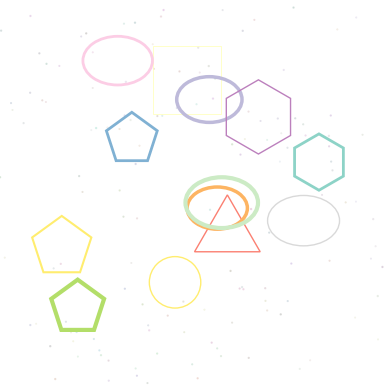[{"shape": "hexagon", "thickness": 2, "radius": 0.37, "center": [0.828, 0.579]}, {"shape": "square", "thickness": 0.5, "radius": 0.45, "center": [0.485, 0.793]}, {"shape": "oval", "thickness": 2.5, "radius": 0.42, "center": [0.544, 0.741]}, {"shape": "triangle", "thickness": 1, "radius": 0.49, "center": [0.591, 0.395]}, {"shape": "pentagon", "thickness": 2, "radius": 0.35, "center": [0.342, 0.639]}, {"shape": "oval", "thickness": 2.5, "radius": 0.39, "center": [0.564, 0.459]}, {"shape": "pentagon", "thickness": 3, "radius": 0.36, "center": [0.202, 0.201]}, {"shape": "oval", "thickness": 2, "radius": 0.45, "center": [0.306, 0.842]}, {"shape": "oval", "thickness": 1, "radius": 0.47, "center": [0.788, 0.427]}, {"shape": "hexagon", "thickness": 1, "radius": 0.48, "center": [0.671, 0.696]}, {"shape": "oval", "thickness": 3, "radius": 0.47, "center": [0.576, 0.474]}, {"shape": "circle", "thickness": 1, "radius": 0.33, "center": [0.455, 0.267]}, {"shape": "pentagon", "thickness": 1.5, "radius": 0.4, "center": [0.16, 0.358]}]